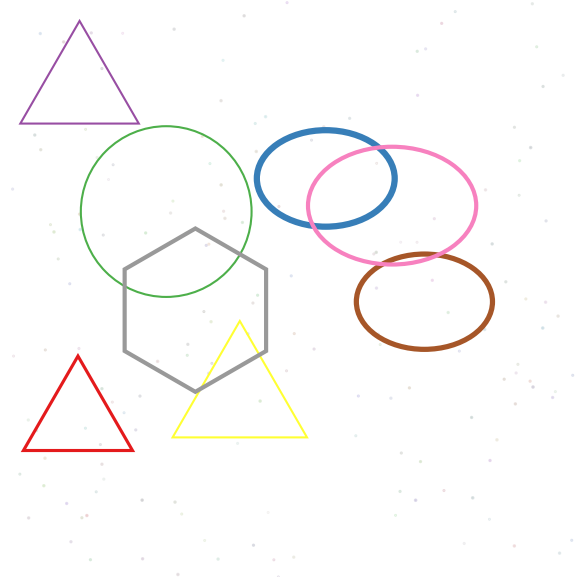[{"shape": "triangle", "thickness": 1.5, "radius": 0.55, "center": [0.135, 0.274]}, {"shape": "oval", "thickness": 3, "radius": 0.6, "center": [0.564, 0.69]}, {"shape": "circle", "thickness": 1, "radius": 0.74, "center": [0.288, 0.633]}, {"shape": "triangle", "thickness": 1, "radius": 0.59, "center": [0.138, 0.844]}, {"shape": "triangle", "thickness": 1, "radius": 0.67, "center": [0.415, 0.309]}, {"shape": "oval", "thickness": 2.5, "radius": 0.59, "center": [0.735, 0.477]}, {"shape": "oval", "thickness": 2, "radius": 0.73, "center": [0.679, 0.643]}, {"shape": "hexagon", "thickness": 2, "radius": 0.71, "center": [0.338, 0.462]}]